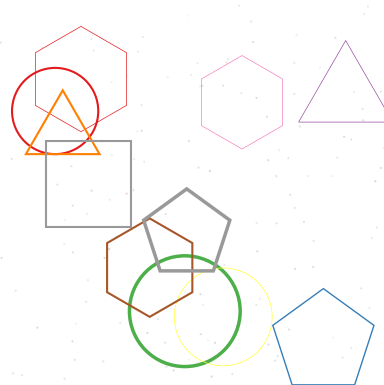[{"shape": "circle", "thickness": 1.5, "radius": 0.56, "center": [0.143, 0.712]}, {"shape": "hexagon", "thickness": 0.5, "radius": 0.68, "center": [0.21, 0.795]}, {"shape": "pentagon", "thickness": 1, "radius": 0.69, "center": [0.84, 0.112]}, {"shape": "circle", "thickness": 2.5, "radius": 0.72, "center": [0.48, 0.192]}, {"shape": "triangle", "thickness": 0.5, "radius": 0.71, "center": [0.898, 0.753]}, {"shape": "triangle", "thickness": 1.5, "radius": 0.55, "center": [0.163, 0.655]}, {"shape": "circle", "thickness": 0.5, "radius": 0.64, "center": [0.58, 0.177]}, {"shape": "hexagon", "thickness": 1.5, "radius": 0.64, "center": [0.389, 0.305]}, {"shape": "hexagon", "thickness": 0.5, "radius": 0.61, "center": [0.629, 0.734]}, {"shape": "square", "thickness": 1.5, "radius": 0.56, "center": [0.23, 0.523]}, {"shape": "pentagon", "thickness": 2.5, "radius": 0.59, "center": [0.485, 0.392]}]